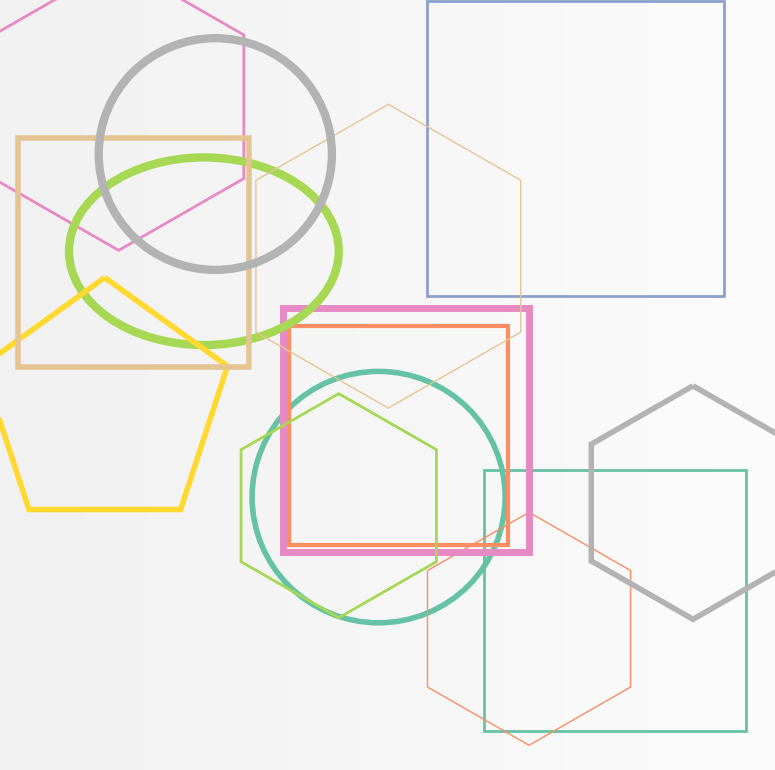[{"shape": "square", "thickness": 1, "radius": 0.84, "center": [0.794, 0.22]}, {"shape": "circle", "thickness": 2, "radius": 0.82, "center": [0.489, 0.354]}, {"shape": "square", "thickness": 1.5, "radius": 0.71, "center": [0.514, 0.434]}, {"shape": "hexagon", "thickness": 0.5, "radius": 0.76, "center": [0.683, 0.183]}, {"shape": "square", "thickness": 1, "radius": 0.96, "center": [0.743, 0.807]}, {"shape": "hexagon", "thickness": 1, "radius": 0.93, "center": [0.153, 0.861]}, {"shape": "square", "thickness": 2.5, "radius": 0.79, "center": [0.524, 0.441]}, {"shape": "oval", "thickness": 3, "radius": 0.87, "center": [0.263, 0.674]}, {"shape": "hexagon", "thickness": 1, "radius": 0.73, "center": [0.437, 0.343]}, {"shape": "pentagon", "thickness": 2, "radius": 0.83, "center": [0.135, 0.473]}, {"shape": "square", "thickness": 2, "radius": 0.74, "center": [0.172, 0.672]}, {"shape": "hexagon", "thickness": 0.5, "radius": 0.99, "center": [0.501, 0.667]}, {"shape": "hexagon", "thickness": 2, "radius": 0.76, "center": [0.894, 0.347]}, {"shape": "circle", "thickness": 3, "radius": 0.75, "center": [0.278, 0.8]}]